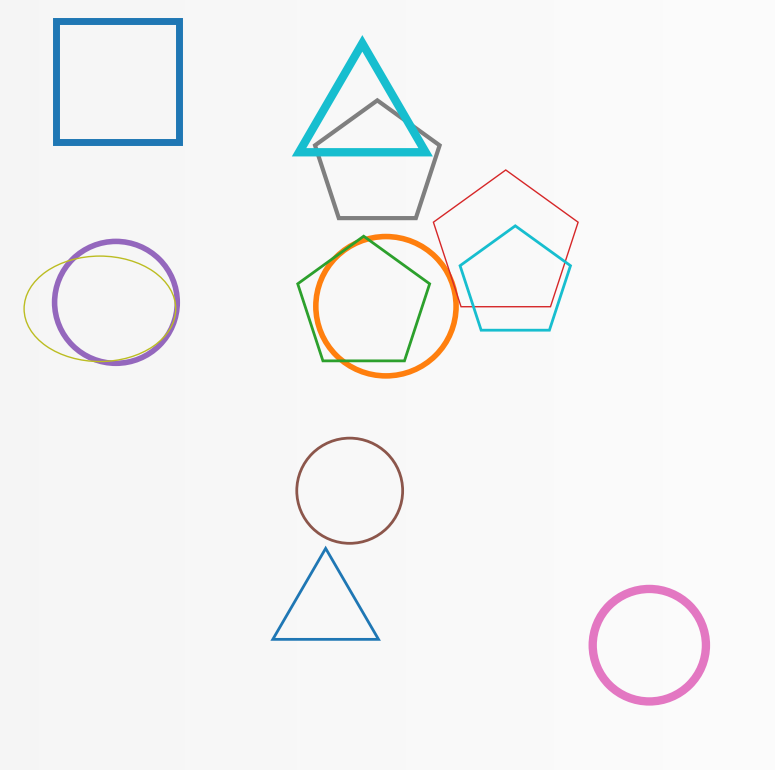[{"shape": "triangle", "thickness": 1, "radius": 0.39, "center": [0.42, 0.209]}, {"shape": "square", "thickness": 2.5, "radius": 0.39, "center": [0.152, 0.894]}, {"shape": "circle", "thickness": 2, "radius": 0.45, "center": [0.498, 0.602]}, {"shape": "pentagon", "thickness": 1, "radius": 0.45, "center": [0.469, 0.604]}, {"shape": "pentagon", "thickness": 0.5, "radius": 0.49, "center": [0.653, 0.681]}, {"shape": "circle", "thickness": 2, "radius": 0.4, "center": [0.15, 0.607]}, {"shape": "circle", "thickness": 1, "radius": 0.34, "center": [0.451, 0.363]}, {"shape": "circle", "thickness": 3, "radius": 0.37, "center": [0.838, 0.162]}, {"shape": "pentagon", "thickness": 1.5, "radius": 0.42, "center": [0.487, 0.785]}, {"shape": "oval", "thickness": 0.5, "radius": 0.49, "center": [0.129, 0.599]}, {"shape": "pentagon", "thickness": 1, "radius": 0.37, "center": [0.665, 0.632]}, {"shape": "triangle", "thickness": 3, "radius": 0.47, "center": [0.468, 0.849]}]